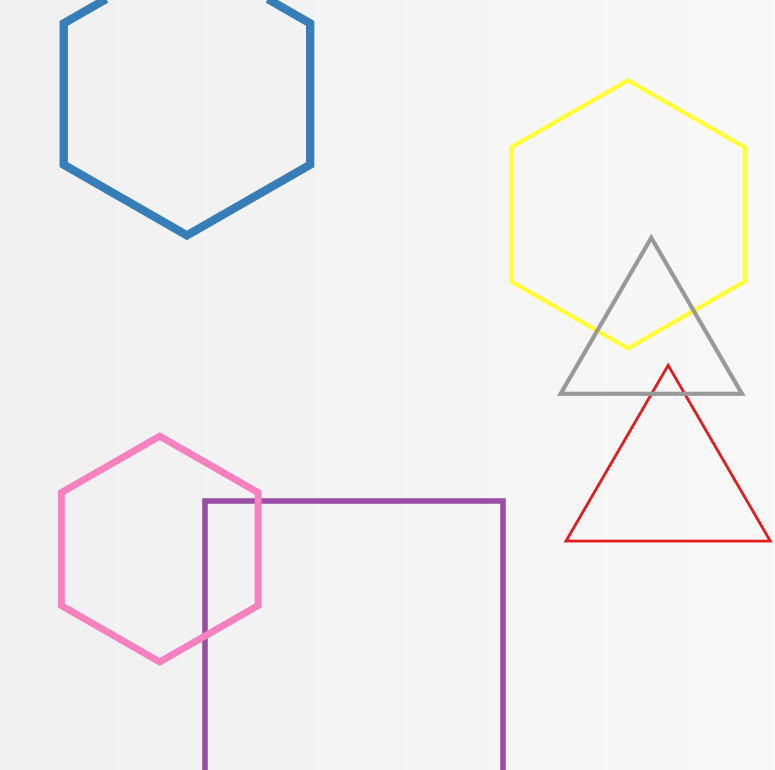[{"shape": "triangle", "thickness": 1, "radius": 0.76, "center": [0.862, 0.373]}, {"shape": "hexagon", "thickness": 3, "radius": 0.92, "center": [0.241, 0.878]}, {"shape": "square", "thickness": 2, "radius": 0.96, "center": [0.457, 0.157]}, {"shape": "hexagon", "thickness": 1.5, "radius": 0.87, "center": [0.81, 0.722]}, {"shape": "hexagon", "thickness": 2.5, "radius": 0.73, "center": [0.206, 0.287]}, {"shape": "triangle", "thickness": 1.5, "radius": 0.68, "center": [0.84, 0.556]}]